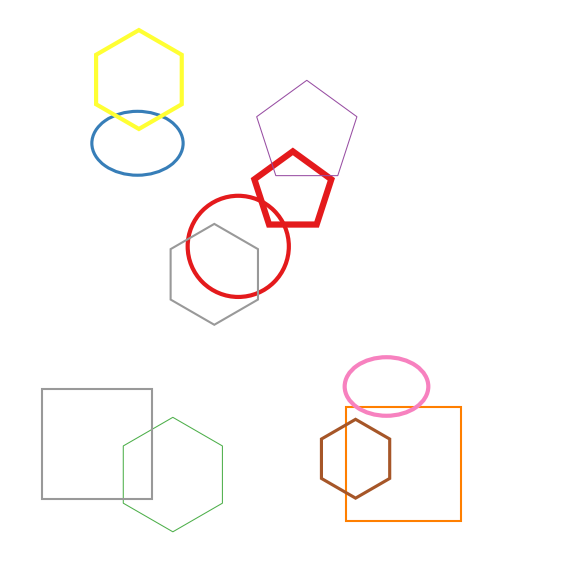[{"shape": "circle", "thickness": 2, "radius": 0.44, "center": [0.413, 0.573]}, {"shape": "pentagon", "thickness": 3, "radius": 0.35, "center": [0.507, 0.667]}, {"shape": "oval", "thickness": 1.5, "radius": 0.4, "center": [0.238, 0.751]}, {"shape": "hexagon", "thickness": 0.5, "radius": 0.5, "center": [0.299, 0.177]}, {"shape": "pentagon", "thickness": 0.5, "radius": 0.46, "center": [0.531, 0.769]}, {"shape": "square", "thickness": 1, "radius": 0.5, "center": [0.699, 0.195]}, {"shape": "hexagon", "thickness": 2, "radius": 0.43, "center": [0.241, 0.861]}, {"shape": "hexagon", "thickness": 1.5, "radius": 0.34, "center": [0.616, 0.205]}, {"shape": "oval", "thickness": 2, "radius": 0.36, "center": [0.669, 0.33]}, {"shape": "square", "thickness": 1, "radius": 0.48, "center": [0.168, 0.23]}, {"shape": "hexagon", "thickness": 1, "radius": 0.44, "center": [0.371, 0.524]}]